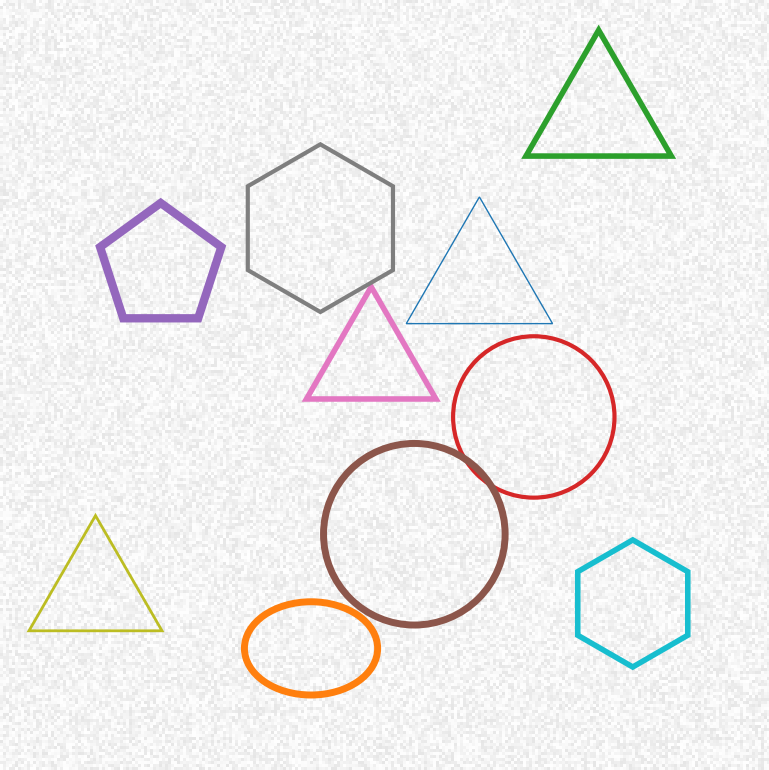[{"shape": "triangle", "thickness": 0.5, "radius": 0.55, "center": [0.623, 0.635]}, {"shape": "oval", "thickness": 2.5, "radius": 0.43, "center": [0.404, 0.158]}, {"shape": "triangle", "thickness": 2, "radius": 0.54, "center": [0.777, 0.852]}, {"shape": "circle", "thickness": 1.5, "radius": 0.52, "center": [0.693, 0.459]}, {"shape": "pentagon", "thickness": 3, "radius": 0.41, "center": [0.209, 0.654]}, {"shape": "circle", "thickness": 2.5, "radius": 0.59, "center": [0.538, 0.306]}, {"shape": "triangle", "thickness": 2, "radius": 0.49, "center": [0.482, 0.53]}, {"shape": "hexagon", "thickness": 1.5, "radius": 0.54, "center": [0.416, 0.704]}, {"shape": "triangle", "thickness": 1, "radius": 0.5, "center": [0.124, 0.231]}, {"shape": "hexagon", "thickness": 2, "radius": 0.41, "center": [0.822, 0.216]}]